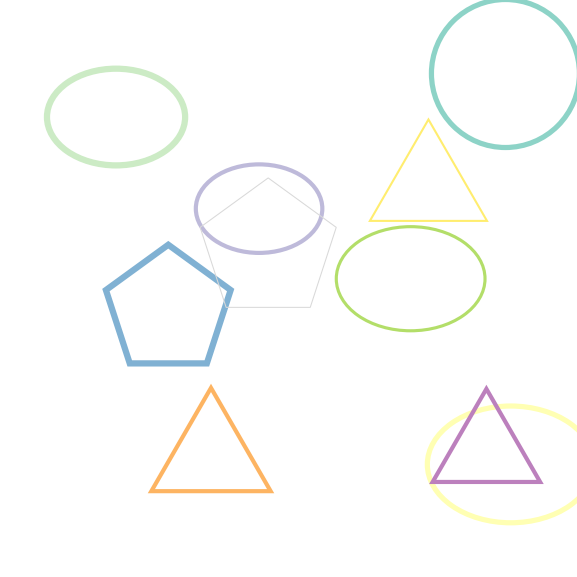[{"shape": "circle", "thickness": 2.5, "radius": 0.64, "center": [0.875, 0.872]}, {"shape": "oval", "thickness": 2.5, "radius": 0.72, "center": [0.884, 0.195]}, {"shape": "oval", "thickness": 2, "radius": 0.55, "center": [0.449, 0.638]}, {"shape": "pentagon", "thickness": 3, "radius": 0.57, "center": [0.291, 0.462]}, {"shape": "triangle", "thickness": 2, "radius": 0.6, "center": [0.365, 0.208]}, {"shape": "oval", "thickness": 1.5, "radius": 0.64, "center": [0.711, 0.516]}, {"shape": "pentagon", "thickness": 0.5, "radius": 0.62, "center": [0.464, 0.567]}, {"shape": "triangle", "thickness": 2, "radius": 0.54, "center": [0.842, 0.218]}, {"shape": "oval", "thickness": 3, "radius": 0.6, "center": [0.201, 0.796]}, {"shape": "triangle", "thickness": 1, "radius": 0.59, "center": [0.742, 0.675]}]